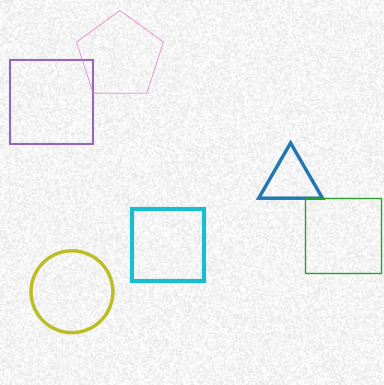[{"shape": "triangle", "thickness": 2.5, "radius": 0.48, "center": [0.755, 0.533]}, {"shape": "square", "thickness": 1, "radius": 0.49, "center": [0.891, 0.389]}, {"shape": "square", "thickness": 1.5, "radius": 0.54, "center": [0.134, 0.735]}, {"shape": "pentagon", "thickness": 0.5, "radius": 0.59, "center": [0.312, 0.854]}, {"shape": "circle", "thickness": 2.5, "radius": 0.53, "center": [0.187, 0.242]}, {"shape": "square", "thickness": 3, "radius": 0.47, "center": [0.437, 0.364]}]